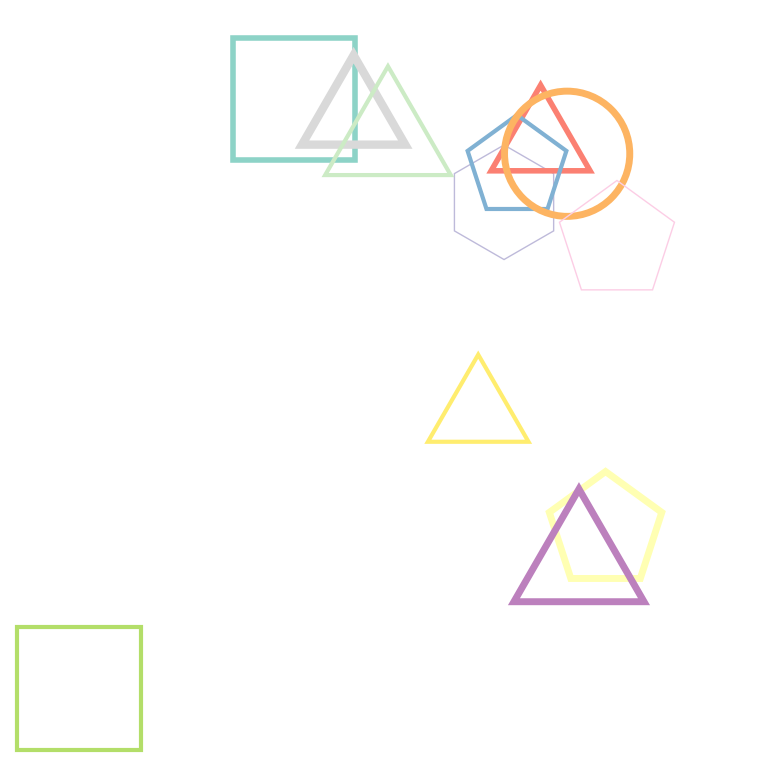[{"shape": "square", "thickness": 2, "radius": 0.4, "center": [0.382, 0.872]}, {"shape": "pentagon", "thickness": 2.5, "radius": 0.38, "center": [0.786, 0.311]}, {"shape": "hexagon", "thickness": 0.5, "radius": 0.37, "center": [0.655, 0.737]}, {"shape": "triangle", "thickness": 2, "radius": 0.37, "center": [0.702, 0.815]}, {"shape": "pentagon", "thickness": 1.5, "radius": 0.34, "center": [0.671, 0.783]}, {"shape": "circle", "thickness": 2.5, "radius": 0.41, "center": [0.737, 0.8]}, {"shape": "square", "thickness": 1.5, "radius": 0.4, "center": [0.103, 0.106]}, {"shape": "pentagon", "thickness": 0.5, "radius": 0.39, "center": [0.801, 0.687]}, {"shape": "triangle", "thickness": 3, "radius": 0.39, "center": [0.459, 0.851]}, {"shape": "triangle", "thickness": 2.5, "radius": 0.49, "center": [0.752, 0.267]}, {"shape": "triangle", "thickness": 1.5, "radius": 0.47, "center": [0.504, 0.82]}, {"shape": "triangle", "thickness": 1.5, "radius": 0.38, "center": [0.621, 0.464]}]